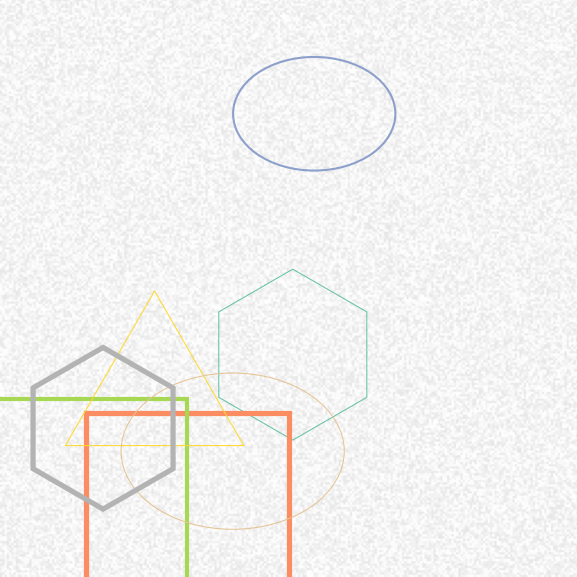[{"shape": "hexagon", "thickness": 0.5, "radius": 0.74, "center": [0.507, 0.385]}, {"shape": "square", "thickness": 2.5, "radius": 0.88, "center": [0.324, 0.108]}, {"shape": "oval", "thickness": 1, "radius": 0.7, "center": [0.544, 0.802]}, {"shape": "square", "thickness": 2, "radius": 0.92, "center": [0.14, 0.125]}, {"shape": "triangle", "thickness": 0.5, "radius": 0.89, "center": [0.268, 0.317]}, {"shape": "oval", "thickness": 0.5, "radius": 0.97, "center": [0.403, 0.218]}, {"shape": "hexagon", "thickness": 2.5, "radius": 0.7, "center": [0.178, 0.258]}]